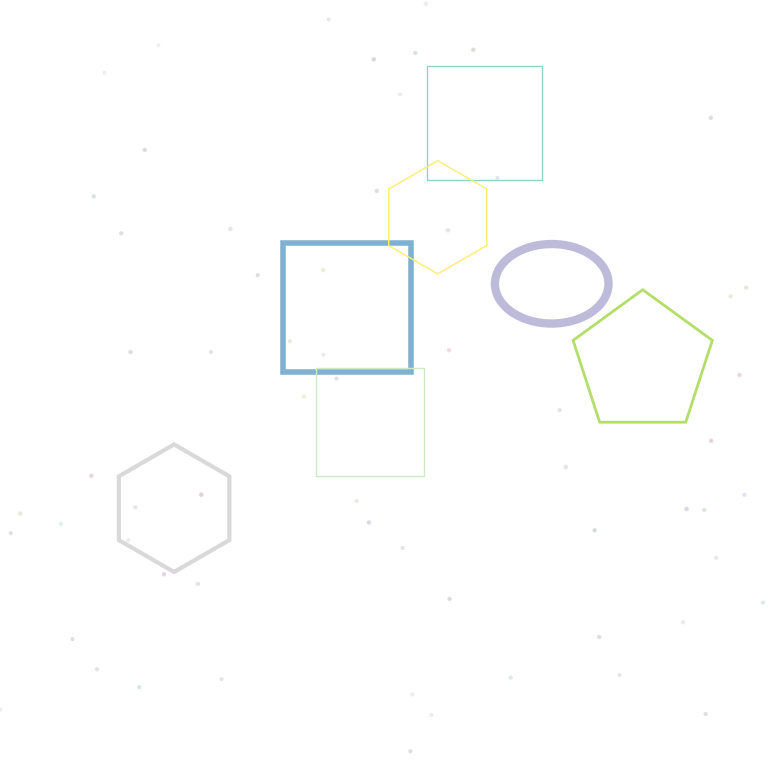[{"shape": "square", "thickness": 0.5, "radius": 0.37, "center": [0.629, 0.84]}, {"shape": "oval", "thickness": 3, "radius": 0.37, "center": [0.717, 0.631]}, {"shape": "square", "thickness": 2, "radius": 0.42, "center": [0.45, 0.601]}, {"shape": "pentagon", "thickness": 1, "radius": 0.48, "center": [0.835, 0.529]}, {"shape": "hexagon", "thickness": 1.5, "radius": 0.41, "center": [0.226, 0.34]}, {"shape": "square", "thickness": 0.5, "radius": 0.35, "center": [0.48, 0.452]}, {"shape": "hexagon", "thickness": 0.5, "radius": 0.37, "center": [0.569, 0.718]}]